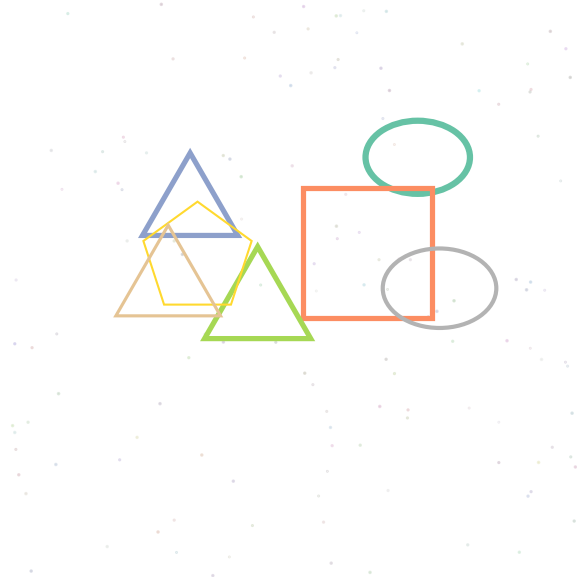[{"shape": "oval", "thickness": 3, "radius": 0.45, "center": [0.723, 0.727]}, {"shape": "square", "thickness": 2.5, "radius": 0.56, "center": [0.637, 0.561]}, {"shape": "triangle", "thickness": 2.5, "radius": 0.48, "center": [0.329, 0.639]}, {"shape": "triangle", "thickness": 2.5, "radius": 0.53, "center": [0.446, 0.466]}, {"shape": "pentagon", "thickness": 1, "radius": 0.49, "center": [0.342, 0.551]}, {"shape": "triangle", "thickness": 1.5, "radius": 0.52, "center": [0.291, 0.505]}, {"shape": "oval", "thickness": 2, "radius": 0.49, "center": [0.761, 0.5]}]